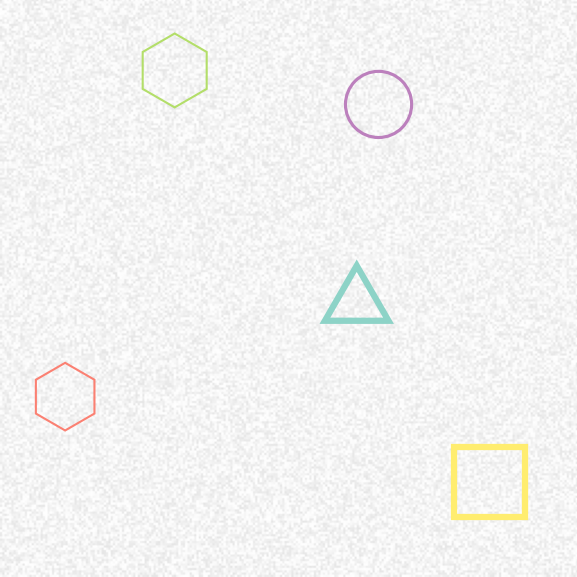[{"shape": "triangle", "thickness": 3, "radius": 0.32, "center": [0.618, 0.475]}, {"shape": "hexagon", "thickness": 1, "radius": 0.29, "center": [0.113, 0.312]}, {"shape": "hexagon", "thickness": 1, "radius": 0.32, "center": [0.302, 0.877]}, {"shape": "circle", "thickness": 1.5, "radius": 0.29, "center": [0.656, 0.818]}, {"shape": "square", "thickness": 3, "radius": 0.3, "center": [0.848, 0.164]}]